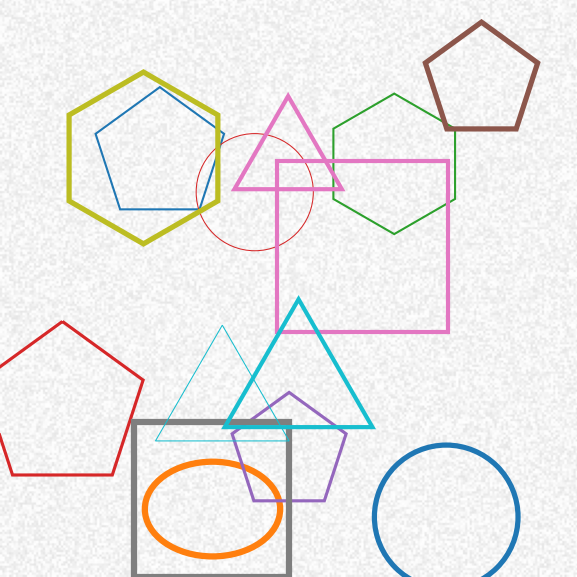[{"shape": "pentagon", "thickness": 1, "radius": 0.58, "center": [0.277, 0.731]}, {"shape": "circle", "thickness": 2.5, "radius": 0.62, "center": [0.773, 0.104]}, {"shape": "oval", "thickness": 3, "radius": 0.59, "center": [0.368, 0.118]}, {"shape": "hexagon", "thickness": 1, "radius": 0.61, "center": [0.683, 0.715]}, {"shape": "pentagon", "thickness": 1.5, "radius": 0.73, "center": [0.108, 0.296]}, {"shape": "circle", "thickness": 0.5, "radius": 0.51, "center": [0.441, 0.666]}, {"shape": "pentagon", "thickness": 1.5, "radius": 0.52, "center": [0.501, 0.216]}, {"shape": "pentagon", "thickness": 2.5, "radius": 0.51, "center": [0.834, 0.859]}, {"shape": "triangle", "thickness": 2, "radius": 0.54, "center": [0.499, 0.725]}, {"shape": "square", "thickness": 2, "radius": 0.74, "center": [0.628, 0.572]}, {"shape": "square", "thickness": 3, "radius": 0.67, "center": [0.366, 0.134]}, {"shape": "hexagon", "thickness": 2.5, "radius": 0.74, "center": [0.248, 0.726]}, {"shape": "triangle", "thickness": 2, "radius": 0.74, "center": [0.517, 0.333]}, {"shape": "triangle", "thickness": 0.5, "radius": 0.67, "center": [0.385, 0.302]}]